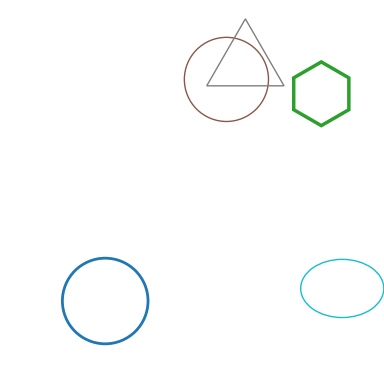[{"shape": "circle", "thickness": 2, "radius": 0.56, "center": [0.273, 0.218]}, {"shape": "hexagon", "thickness": 2.5, "radius": 0.41, "center": [0.835, 0.756]}, {"shape": "circle", "thickness": 1, "radius": 0.55, "center": [0.588, 0.794]}, {"shape": "triangle", "thickness": 1, "radius": 0.58, "center": [0.637, 0.835]}, {"shape": "oval", "thickness": 1, "radius": 0.54, "center": [0.889, 0.251]}]